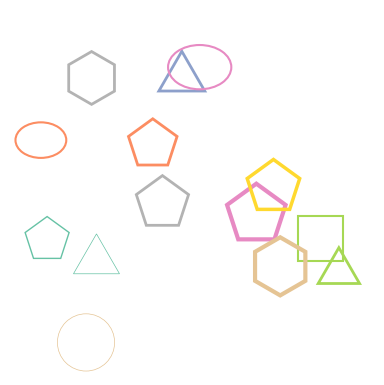[{"shape": "pentagon", "thickness": 1, "radius": 0.3, "center": [0.122, 0.377]}, {"shape": "triangle", "thickness": 0.5, "radius": 0.35, "center": [0.251, 0.323]}, {"shape": "oval", "thickness": 1.5, "radius": 0.33, "center": [0.106, 0.636]}, {"shape": "pentagon", "thickness": 2, "radius": 0.33, "center": [0.397, 0.625]}, {"shape": "triangle", "thickness": 2, "radius": 0.34, "center": [0.472, 0.798]}, {"shape": "oval", "thickness": 1.5, "radius": 0.41, "center": [0.519, 0.826]}, {"shape": "pentagon", "thickness": 3, "radius": 0.4, "center": [0.666, 0.443]}, {"shape": "square", "thickness": 1.5, "radius": 0.29, "center": [0.832, 0.379]}, {"shape": "triangle", "thickness": 2, "radius": 0.31, "center": [0.88, 0.295]}, {"shape": "pentagon", "thickness": 2.5, "radius": 0.36, "center": [0.71, 0.514]}, {"shape": "hexagon", "thickness": 3, "radius": 0.38, "center": [0.728, 0.308]}, {"shape": "circle", "thickness": 0.5, "radius": 0.37, "center": [0.223, 0.111]}, {"shape": "pentagon", "thickness": 2, "radius": 0.36, "center": [0.422, 0.473]}, {"shape": "hexagon", "thickness": 2, "radius": 0.34, "center": [0.238, 0.798]}]